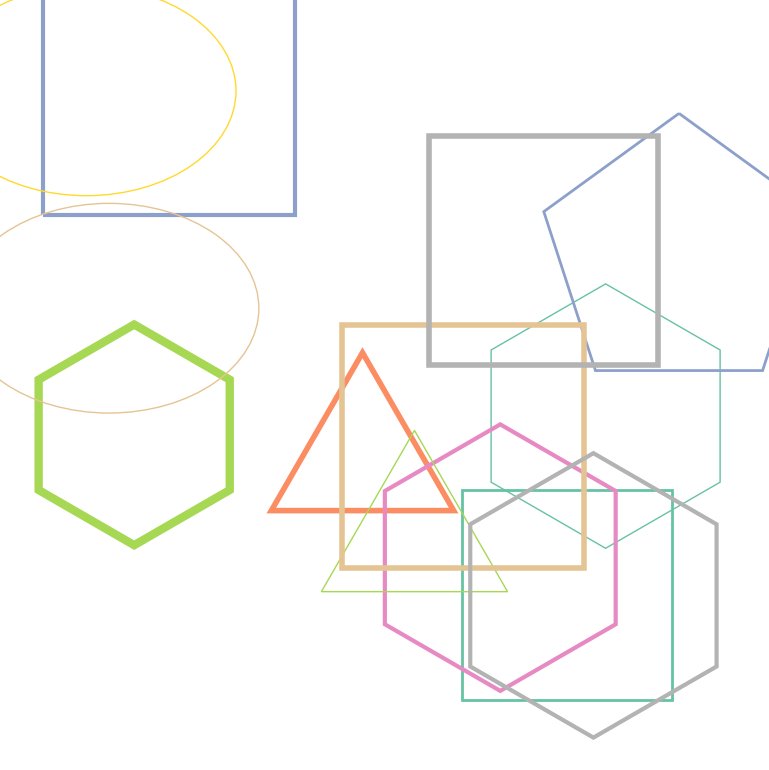[{"shape": "square", "thickness": 1, "radius": 0.68, "center": [0.736, 0.227]}, {"shape": "hexagon", "thickness": 0.5, "radius": 0.86, "center": [0.787, 0.46]}, {"shape": "triangle", "thickness": 2, "radius": 0.68, "center": [0.471, 0.405]}, {"shape": "square", "thickness": 1.5, "radius": 0.82, "center": [0.22, 0.884]}, {"shape": "pentagon", "thickness": 1, "radius": 0.92, "center": [0.882, 0.668]}, {"shape": "hexagon", "thickness": 1.5, "radius": 0.87, "center": [0.65, 0.276]}, {"shape": "triangle", "thickness": 0.5, "radius": 0.7, "center": [0.538, 0.301]}, {"shape": "hexagon", "thickness": 3, "radius": 0.72, "center": [0.174, 0.435]}, {"shape": "oval", "thickness": 0.5, "radius": 0.97, "center": [0.112, 0.882]}, {"shape": "oval", "thickness": 0.5, "radius": 0.97, "center": [0.142, 0.6]}, {"shape": "square", "thickness": 2, "radius": 0.79, "center": [0.601, 0.42]}, {"shape": "hexagon", "thickness": 1.5, "radius": 0.92, "center": [0.771, 0.227]}, {"shape": "square", "thickness": 2, "radius": 0.74, "center": [0.706, 0.675]}]